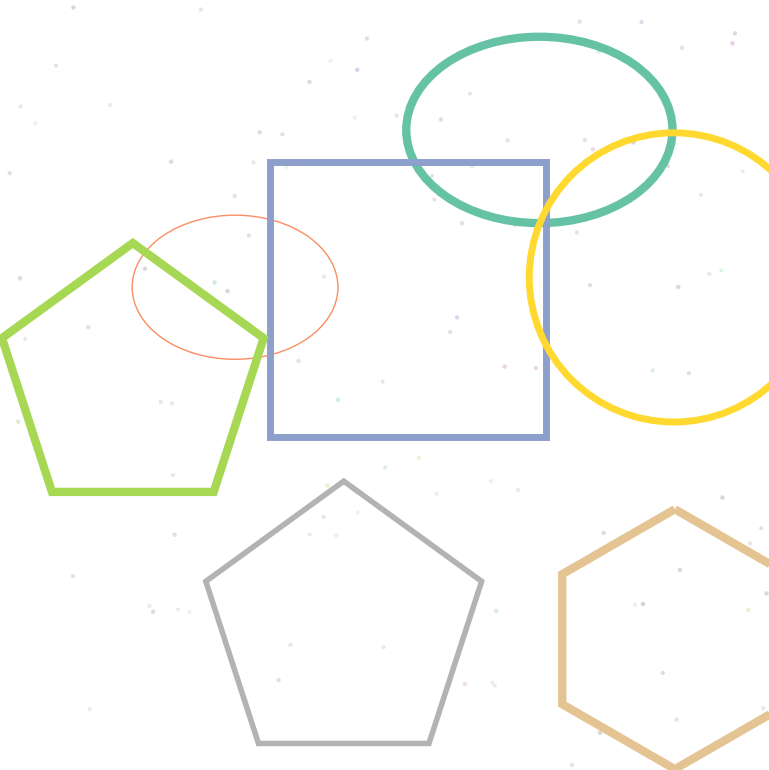[{"shape": "oval", "thickness": 3, "radius": 0.86, "center": [0.7, 0.831]}, {"shape": "oval", "thickness": 0.5, "radius": 0.67, "center": [0.305, 0.627]}, {"shape": "square", "thickness": 2.5, "radius": 0.89, "center": [0.53, 0.611]}, {"shape": "pentagon", "thickness": 3, "radius": 0.89, "center": [0.172, 0.506]}, {"shape": "circle", "thickness": 2.5, "radius": 0.94, "center": [0.875, 0.64]}, {"shape": "hexagon", "thickness": 3, "radius": 0.84, "center": [0.876, 0.17]}, {"shape": "pentagon", "thickness": 2, "radius": 0.94, "center": [0.446, 0.187]}]